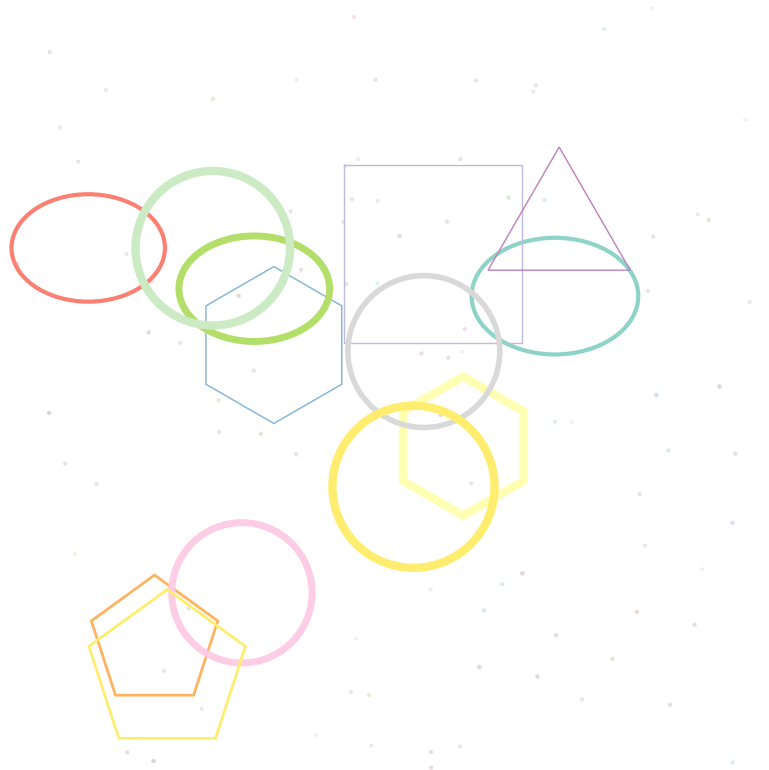[{"shape": "oval", "thickness": 1.5, "radius": 0.54, "center": [0.721, 0.615]}, {"shape": "hexagon", "thickness": 3, "radius": 0.45, "center": [0.602, 0.421]}, {"shape": "square", "thickness": 0.5, "radius": 0.58, "center": [0.563, 0.67]}, {"shape": "oval", "thickness": 1.5, "radius": 0.5, "center": [0.115, 0.678]}, {"shape": "hexagon", "thickness": 0.5, "radius": 0.51, "center": [0.356, 0.552]}, {"shape": "pentagon", "thickness": 1, "radius": 0.43, "center": [0.201, 0.167]}, {"shape": "oval", "thickness": 2.5, "radius": 0.49, "center": [0.33, 0.625]}, {"shape": "circle", "thickness": 2.5, "radius": 0.46, "center": [0.314, 0.23]}, {"shape": "circle", "thickness": 2, "radius": 0.49, "center": [0.55, 0.543]}, {"shape": "triangle", "thickness": 0.5, "radius": 0.53, "center": [0.726, 0.702]}, {"shape": "circle", "thickness": 3, "radius": 0.5, "center": [0.276, 0.678]}, {"shape": "circle", "thickness": 3, "radius": 0.53, "center": [0.537, 0.368]}, {"shape": "pentagon", "thickness": 1, "radius": 0.53, "center": [0.217, 0.128]}]